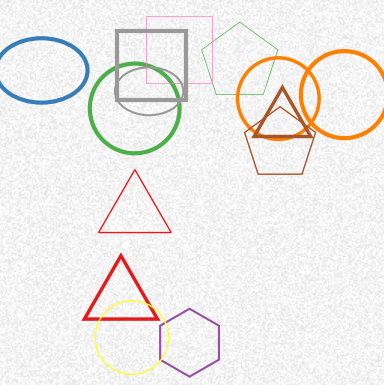[{"shape": "triangle", "thickness": 2.5, "radius": 0.55, "center": [0.314, 0.226]}, {"shape": "triangle", "thickness": 1, "radius": 0.54, "center": [0.35, 0.45]}, {"shape": "oval", "thickness": 3, "radius": 0.6, "center": [0.108, 0.817]}, {"shape": "circle", "thickness": 3, "radius": 0.58, "center": [0.35, 0.718]}, {"shape": "pentagon", "thickness": 0.5, "radius": 0.52, "center": [0.623, 0.839]}, {"shape": "hexagon", "thickness": 1.5, "radius": 0.44, "center": [0.492, 0.11]}, {"shape": "circle", "thickness": 3, "radius": 0.57, "center": [0.895, 0.754]}, {"shape": "circle", "thickness": 2.5, "radius": 0.53, "center": [0.723, 0.744]}, {"shape": "circle", "thickness": 1, "radius": 0.48, "center": [0.342, 0.123]}, {"shape": "pentagon", "thickness": 1, "radius": 0.48, "center": [0.727, 0.626]}, {"shape": "triangle", "thickness": 2.5, "radius": 0.42, "center": [0.734, 0.688]}, {"shape": "square", "thickness": 0.5, "radius": 0.43, "center": [0.465, 0.871]}, {"shape": "square", "thickness": 3, "radius": 0.45, "center": [0.393, 0.83]}, {"shape": "oval", "thickness": 1.5, "radius": 0.44, "center": [0.387, 0.763]}]